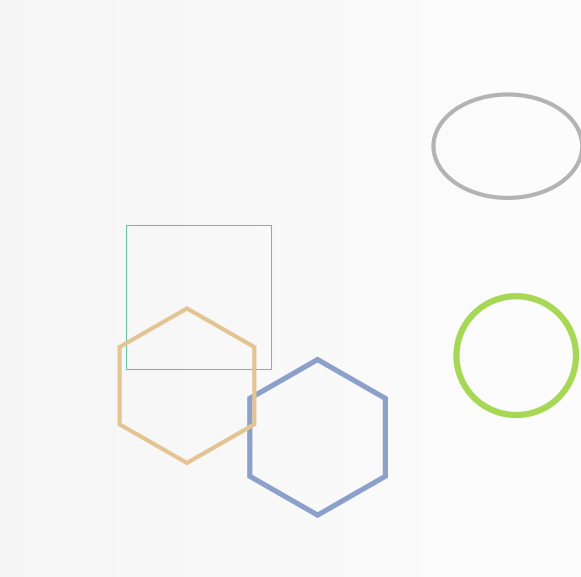[{"shape": "square", "thickness": 0.5, "radius": 0.62, "center": [0.341, 0.484]}, {"shape": "hexagon", "thickness": 2.5, "radius": 0.67, "center": [0.546, 0.242]}, {"shape": "circle", "thickness": 3, "radius": 0.51, "center": [0.888, 0.383]}, {"shape": "hexagon", "thickness": 2, "radius": 0.67, "center": [0.322, 0.331]}, {"shape": "oval", "thickness": 2, "radius": 0.64, "center": [0.874, 0.746]}]